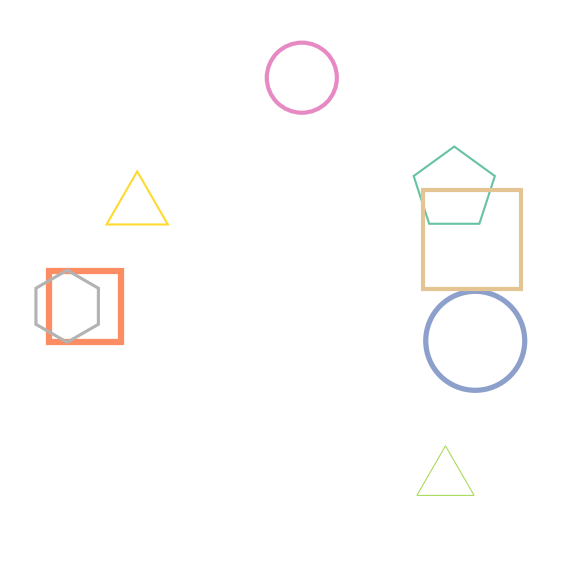[{"shape": "pentagon", "thickness": 1, "radius": 0.37, "center": [0.787, 0.671]}, {"shape": "square", "thickness": 3, "radius": 0.31, "center": [0.147, 0.468]}, {"shape": "circle", "thickness": 2.5, "radius": 0.43, "center": [0.823, 0.409]}, {"shape": "circle", "thickness": 2, "radius": 0.3, "center": [0.523, 0.865]}, {"shape": "triangle", "thickness": 0.5, "radius": 0.29, "center": [0.771, 0.17]}, {"shape": "triangle", "thickness": 1, "radius": 0.31, "center": [0.238, 0.641]}, {"shape": "square", "thickness": 2, "radius": 0.43, "center": [0.818, 0.584]}, {"shape": "hexagon", "thickness": 1.5, "radius": 0.31, "center": [0.116, 0.469]}]